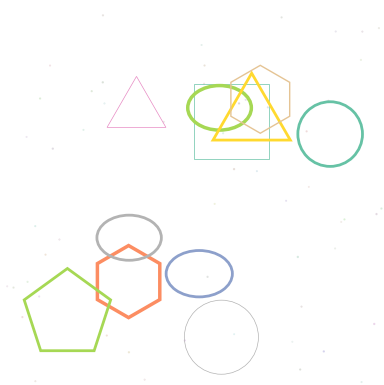[{"shape": "square", "thickness": 0.5, "radius": 0.48, "center": [0.601, 0.684]}, {"shape": "circle", "thickness": 2, "radius": 0.42, "center": [0.858, 0.652]}, {"shape": "hexagon", "thickness": 2.5, "radius": 0.47, "center": [0.334, 0.269]}, {"shape": "oval", "thickness": 2, "radius": 0.43, "center": [0.518, 0.289]}, {"shape": "triangle", "thickness": 0.5, "radius": 0.44, "center": [0.355, 0.713]}, {"shape": "oval", "thickness": 2.5, "radius": 0.41, "center": [0.57, 0.72]}, {"shape": "pentagon", "thickness": 2, "radius": 0.59, "center": [0.175, 0.185]}, {"shape": "triangle", "thickness": 2, "radius": 0.58, "center": [0.654, 0.694]}, {"shape": "hexagon", "thickness": 1, "radius": 0.44, "center": [0.676, 0.742]}, {"shape": "circle", "thickness": 0.5, "radius": 0.48, "center": [0.575, 0.124]}, {"shape": "oval", "thickness": 2, "radius": 0.42, "center": [0.335, 0.383]}]